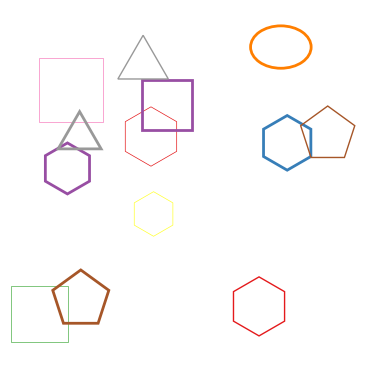[{"shape": "hexagon", "thickness": 0.5, "radius": 0.39, "center": [0.392, 0.645]}, {"shape": "hexagon", "thickness": 1, "radius": 0.38, "center": [0.673, 0.204]}, {"shape": "hexagon", "thickness": 2, "radius": 0.35, "center": [0.746, 0.629]}, {"shape": "square", "thickness": 0.5, "radius": 0.37, "center": [0.103, 0.185]}, {"shape": "hexagon", "thickness": 2, "radius": 0.33, "center": [0.175, 0.562]}, {"shape": "square", "thickness": 2, "radius": 0.32, "center": [0.433, 0.727]}, {"shape": "oval", "thickness": 2, "radius": 0.39, "center": [0.729, 0.878]}, {"shape": "hexagon", "thickness": 0.5, "radius": 0.29, "center": [0.399, 0.444]}, {"shape": "pentagon", "thickness": 1, "radius": 0.37, "center": [0.851, 0.651]}, {"shape": "pentagon", "thickness": 2, "radius": 0.38, "center": [0.21, 0.222]}, {"shape": "square", "thickness": 0.5, "radius": 0.42, "center": [0.185, 0.766]}, {"shape": "triangle", "thickness": 1, "radius": 0.38, "center": [0.372, 0.833]}, {"shape": "triangle", "thickness": 2, "radius": 0.32, "center": [0.207, 0.646]}]